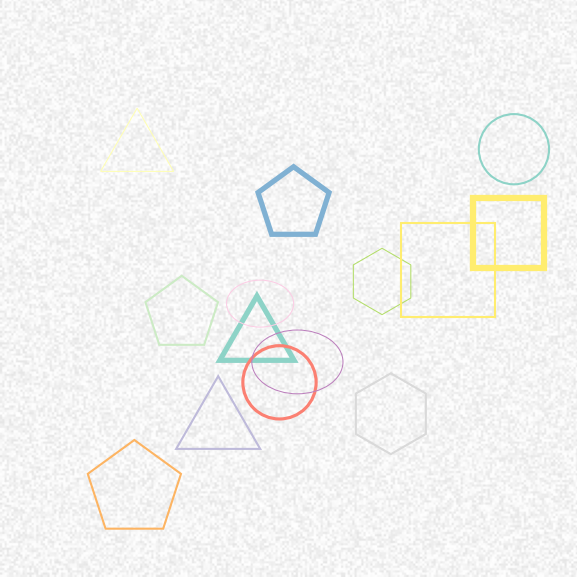[{"shape": "triangle", "thickness": 2.5, "radius": 0.37, "center": [0.445, 0.412]}, {"shape": "circle", "thickness": 1, "radius": 0.3, "center": [0.89, 0.741]}, {"shape": "triangle", "thickness": 0.5, "radius": 0.36, "center": [0.237, 0.739]}, {"shape": "triangle", "thickness": 1, "radius": 0.42, "center": [0.378, 0.264]}, {"shape": "circle", "thickness": 1.5, "radius": 0.32, "center": [0.484, 0.337]}, {"shape": "pentagon", "thickness": 2.5, "radius": 0.32, "center": [0.508, 0.646]}, {"shape": "pentagon", "thickness": 1, "radius": 0.42, "center": [0.233, 0.152]}, {"shape": "hexagon", "thickness": 0.5, "radius": 0.29, "center": [0.662, 0.512]}, {"shape": "oval", "thickness": 0.5, "radius": 0.29, "center": [0.45, 0.473]}, {"shape": "hexagon", "thickness": 1, "radius": 0.35, "center": [0.677, 0.283]}, {"shape": "oval", "thickness": 0.5, "radius": 0.39, "center": [0.515, 0.372]}, {"shape": "pentagon", "thickness": 1, "radius": 0.33, "center": [0.315, 0.455]}, {"shape": "square", "thickness": 1, "radius": 0.41, "center": [0.776, 0.531]}, {"shape": "square", "thickness": 3, "radius": 0.3, "center": [0.881, 0.595]}]